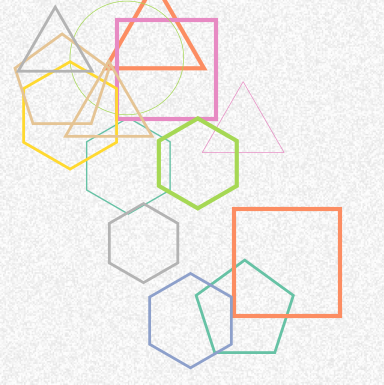[{"shape": "pentagon", "thickness": 2, "radius": 0.66, "center": [0.636, 0.192]}, {"shape": "hexagon", "thickness": 1, "radius": 0.63, "center": [0.333, 0.569]}, {"shape": "square", "thickness": 3, "radius": 0.69, "center": [0.746, 0.318]}, {"shape": "triangle", "thickness": 3, "radius": 0.74, "center": [0.402, 0.896]}, {"shape": "hexagon", "thickness": 2, "radius": 0.61, "center": [0.495, 0.167]}, {"shape": "triangle", "thickness": 0.5, "radius": 0.61, "center": [0.632, 0.665]}, {"shape": "square", "thickness": 3, "radius": 0.64, "center": [0.433, 0.82]}, {"shape": "circle", "thickness": 0.5, "radius": 0.74, "center": [0.329, 0.85]}, {"shape": "hexagon", "thickness": 3, "radius": 0.58, "center": [0.514, 0.576]}, {"shape": "hexagon", "thickness": 2, "radius": 0.7, "center": [0.182, 0.7]}, {"shape": "pentagon", "thickness": 2, "radius": 0.64, "center": [0.161, 0.783]}, {"shape": "triangle", "thickness": 2, "radius": 0.65, "center": [0.283, 0.711]}, {"shape": "triangle", "thickness": 2, "radius": 0.56, "center": [0.143, 0.871]}, {"shape": "hexagon", "thickness": 2, "radius": 0.51, "center": [0.373, 0.369]}]